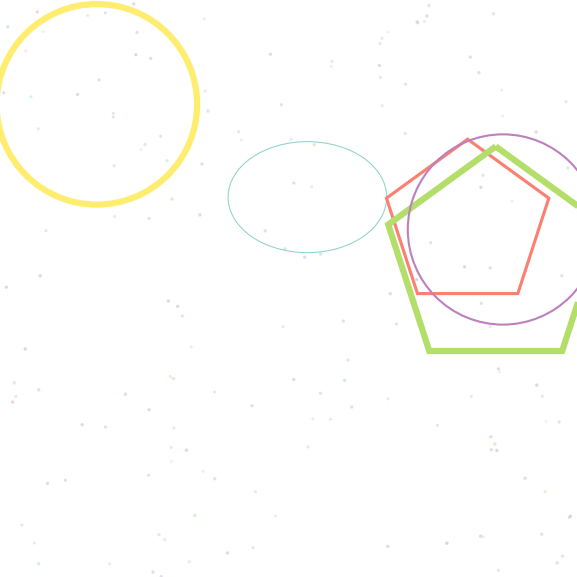[{"shape": "oval", "thickness": 0.5, "radius": 0.69, "center": [0.532, 0.658]}, {"shape": "pentagon", "thickness": 1.5, "radius": 0.74, "center": [0.81, 0.61]}, {"shape": "pentagon", "thickness": 3, "radius": 0.98, "center": [0.858, 0.55]}, {"shape": "circle", "thickness": 1, "radius": 0.82, "center": [0.871, 0.602]}, {"shape": "circle", "thickness": 3, "radius": 0.87, "center": [0.168, 0.819]}]